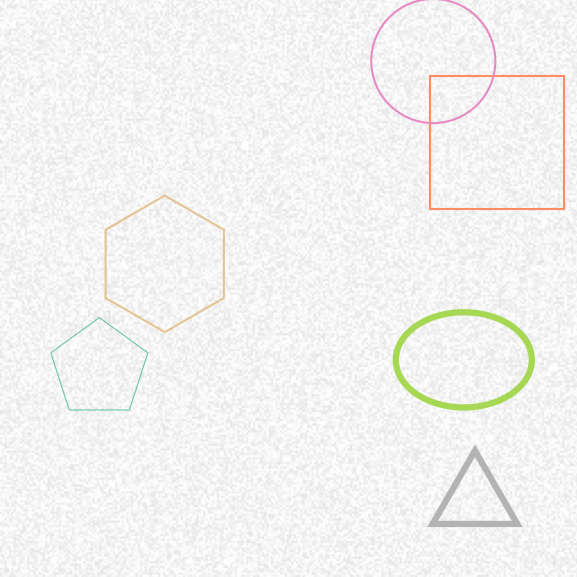[{"shape": "pentagon", "thickness": 0.5, "radius": 0.44, "center": [0.172, 0.361]}, {"shape": "square", "thickness": 1, "radius": 0.58, "center": [0.861, 0.753]}, {"shape": "circle", "thickness": 1, "radius": 0.54, "center": [0.75, 0.893]}, {"shape": "oval", "thickness": 3, "radius": 0.59, "center": [0.803, 0.376]}, {"shape": "hexagon", "thickness": 1, "radius": 0.59, "center": [0.285, 0.542]}, {"shape": "triangle", "thickness": 3, "radius": 0.42, "center": [0.822, 0.134]}]